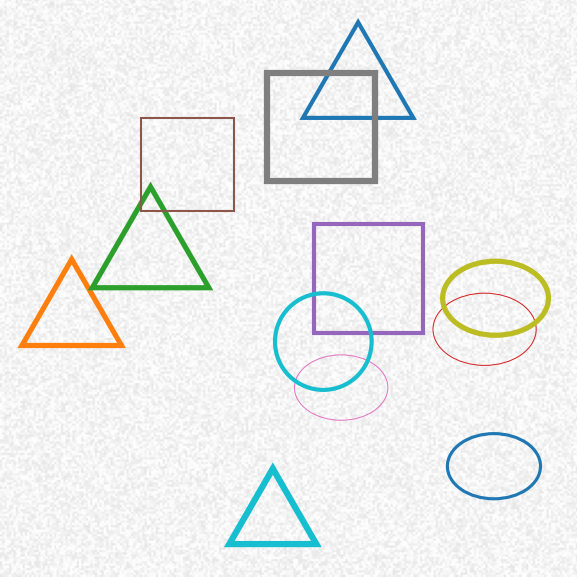[{"shape": "oval", "thickness": 1.5, "radius": 0.4, "center": [0.855, 0.192]}, {"shape": "triangle", "thickness": 2, "radius": 0.55, "center": [0.62, 0.85]}, {"shape": "triangle", "thickness": 2.5, "radius": 0.5, "center": [0.124, 0.451]}, {"shape": "triangle", "thickness": 2.5, "radius": 0.58, "center": [0.261, 0.559]}, {"shape": "oval", "thickness": 0.5, "radius": 0.45, "center": [0.839, 0.429]}, {"shape": "square", "thickness": 2, "radius": 0.47, "center": [0.638, 0.517]}, {"shape": "square", "thickness": 1, "radius": 0.4, "center": [0.324, 0.714]}, {"shape": "oval", "thickness": 0.5, "radius": 0.4, "center": [0.591, 0.328]}, {"shape": "square", "thickness": 3, "radius": 0.47, "center": [0.555, 0.779]}, {"shape": "oval", "thickness": 2.5, "radius": 0.46, "center": [0.858, 0.483]}, {"shape": "circle", "thickness": 2, "radius": 0.42, "center": [0.56, 0.408]}, {"shape": "triangle", "thickness": 3, "radius": 0.44, "center": [0.472, 0.101]}]